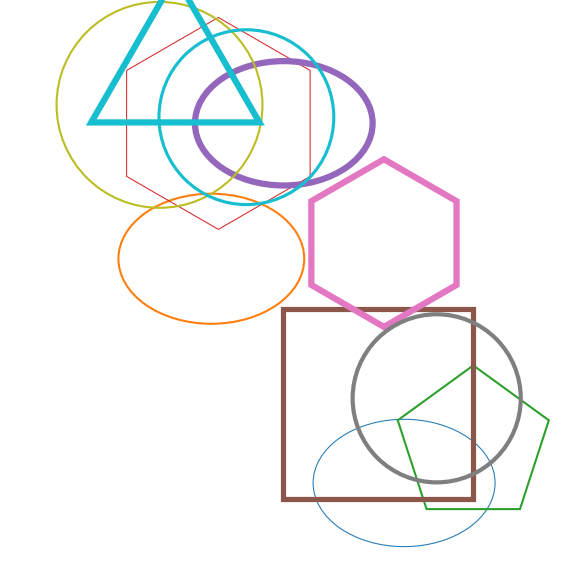[{"shape": "oval", "thickness": 0.5, "radius": 0.79, "center": [0.7, 0.163]}, {"shape": "oval", "thickness": 1, "radius": 0.8, "center": [0.366, 0.551]}, {"shape": "pentagon", "thickness": 1, "radius": 0.69, "center": [0.82, 0.229]}, {"shape": "hexagon", "thickness": 0.5, "radius": 0.92, "center": [0.378, 0.785]}, {"shape": "oval", "thickness": 3, "radius": 0.77, "center": [0.491, 0.786]}, {"shape": "square", "thickness": 2.5, "radius": 0.82, "center": [0.655, 0.299]}, {"shape": "hexagon", "thickness": 3, "radius": 0.73, "center": [0.665, 0.578]}, {"shape": "circle", "thickness": 2, "radius": 0.73, "center": [0.756, 0.309]}, {"shape": "circle", "thickness": 1, "radius": 0.89, "center": [0.276, 0.818]}, {"shape": "circle", "thickness": 1.5, "radius": 0.76, "center": [0.427, 0.796]}, {"shape": "triangle", "thickness": 3, "radius": 0.84, "center": [0.304, 0.871]}]